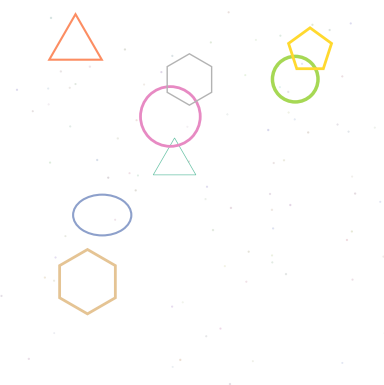[{"shape": "triangle", "thickness": 0.5, "radius": 0.32, "center": [0.453, 0.578]}, {"shape": "triangle", "thickness": 1.5, "radius": 0.39, "center": [0.196, 0.884]}, {"shape": "oval", "thickness": 1.5, "radius": 0.38, "center": [0.266, 0.441]}, {"shape": "circle", "thickness": 2, "radius": 0.39, "center": [0.443, 0.697]}, {"shape": "circle", "thickness": 2.5, "radius": 0.3, "center": [0.767, 0.794]}, {"shape": "pentagon", "thickness": 2, "radius": 0.29, "center": [0.805, 0.869]}, {"shape": "hexagon", "thickness": 2, "radius": 0.42, "center": [0.227, 0.268]}, {"shape": "hexagon", "thickness": 1, "radius": 0.33, "center": [0.492, 0.794]}]